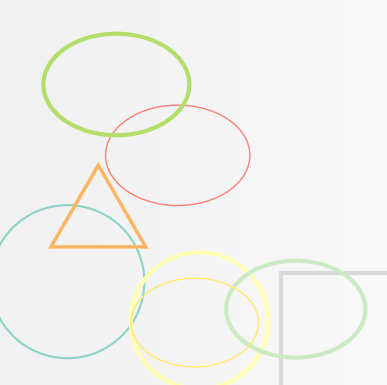[{"shape": "circle", "thickness": 1.5, "radius": 0.99, "center": [0.174, 0.268]}, {"shape": "circle", "thickness": 3, "radius": 0.89, "center": [0.515, 0.167]}, {"shape": "oval", "thickness": 1, "radius": 0.93, "center": [0.459, 0.597]}, {"shape": "triangle", "thickness": 2.5, "radius": 0.71, "center": [0.254, 0.429]}, {"shape": "oval", "thickness": 3, "radius": 0.94, "center": [0.3, 0.781]}, {"shape": "square", "thickness": 3, "radius": 0.76, "center": [0.876, 0.139]}, {"shape": "oval", "thickness": 3, "radius": 0.9, "center": [0.763, 0.197]}, {"shape": "oval", "thickness": 1, "radius": 0.82, "center": [0.502, 0.162]}]